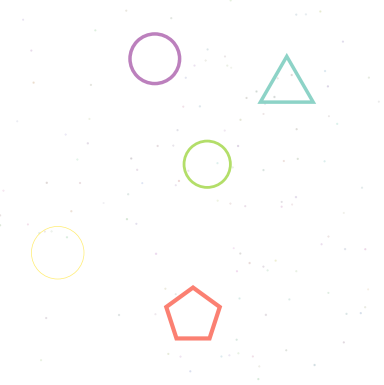[{"shape": "triangle", "thickness": 2.5, "radius": 0.4, "center": [0.745, 0.774]}, {"shape": "pentagon", "thickness": 3, "radius": 0.37, "center": [0.501, 0.18]}, {"shape": "circle", "thickness": 2, "radius": 0.3, "center": [0.538, 0.573]}, {"shape": "circle", "thickness": 2.5, "radius": 0.32, "center": [0.402, 0.847]}, {"shape": "circle", "thickness": 0.5, "radius": 0.34, "center": [0.15, 0.344]}]